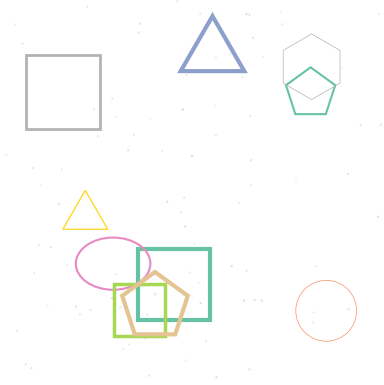[{"shape": "square", "thickness": 3, "radius": 0.47, "center": [0.452, 0.261]}, {"shape": "pentagon", "thickness": 1.5, "radius": 0.34, "center": [0.807, 0.758]}, {"shape": "circle", "thickness": 0.5, "radius": 0.4, "center": [0.847, 0.193]}, {"shape": "triangle", "thickness": 3, "radius": 0.48, "center": [0.552, 0.863]}, {"shape": "oval", "thickness": 1.5, "radius": 0.48, "center": [0.294, 0.315]}, {"shape": "square", "thickness": 2.5, "radius": 0.33, "center": [0.363, 0.195]}, {"shape": "triangle", "thickness": 1, "radius": 0.34, "center": [0.222, 0.438]}, {"shape": "pentagon", "thickness": 3, "radius": 0.45, "center": [0.403, 0.204]}, {"shape": "square", "thickness": 2, "radius": 0.48, "center": [0.163, 0.761]}, {"shape": "hexagon", "thickness": 0.5, "radius": 0.43, "center": [0.809, 0.827]}]